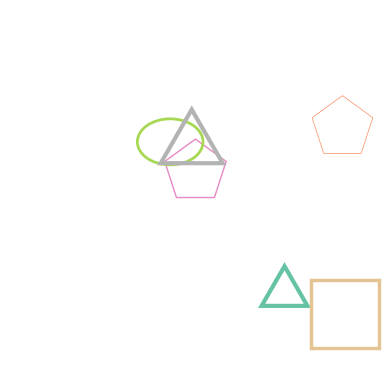[{"shape": "triangle", "thickness": 3, "radius": 0.34, "center": [0.739, 0.24]}, {"shape": "pentagon", "thickness": 0.5, "radius": 0.41, "center": [0.889, 0.669]}, {"shape": "pentagon", "thickness": 1, "radius": 0.42, "center": [0.508, 0.555]}, {"shape": "oval", "thickness": 2, "radius": 0.43, "center": [0.442, 0.632]}, {"shape": "square", "thickness": 2.5, "radius": 0.44, "center": [0.896, 0.184]}, {"shape": "triangle", "thickness": 3, "radius": 0.46, "center": [0.498, 0.623]}]